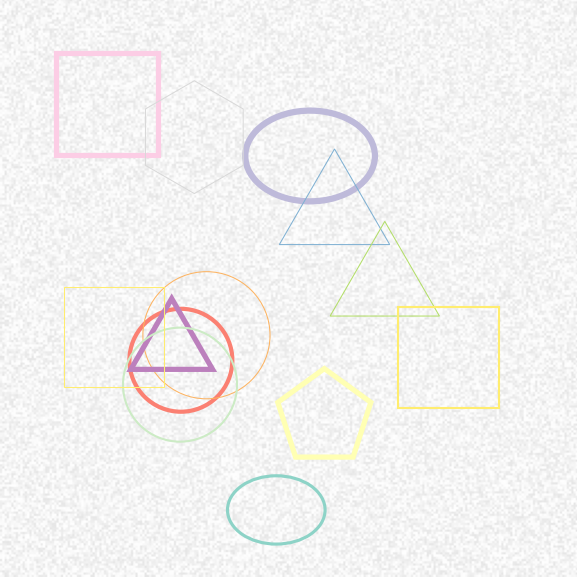[{"shape": "oval", "thickness": 1.5, "radius": 0.42, "center": [0.478, 0.116]}, {"shape": "pentagon", "thickness": 2.5, "radius": 0.42, "center": [0.562, 0.276]}, {"shape": "oval", "thickness": 3, "radius": 0.56, "center": [0.537, 0.729]}, {"shape": "circle", "thickness": 2, "radius": 0.45, "center": [0.313, 0.375]}, {"shape": "triangle", "thickness": 0.5, "radius": 0.55, "center": [0.579, 0.631]}, {"shape": "circle", "thickness": 0.5, "radius": 0.55, "center": [0.357, 0.419]}, {"shape": "triangle", "thickness": 0.5, "radius": 0.55, "center": [0.666, 0.507]}, {"shape": "square", "thickness": 2.5, "radius": 0.44, "center": [0.185, 0.819]}, {"shape": "hexagon", "thickness": 0.5, "radius": 0.49, "center": [0.336, 0.762]}, {"shape": "triangle", "thickness": 2.5, "radius": 0.41, "center": [0.297, 0.4]}, {"shape": "circle", "thickness": 1, "radius": 0.49, "center": [0.312, 0.333]}, {"shape": "square", "thickness": 0.5, "radius": 0.43, "center": [0.197, 0.416]}, {"shape": "square", "thickness": 1, "radius": 0.44, "center": [0.776, 0.38]}]